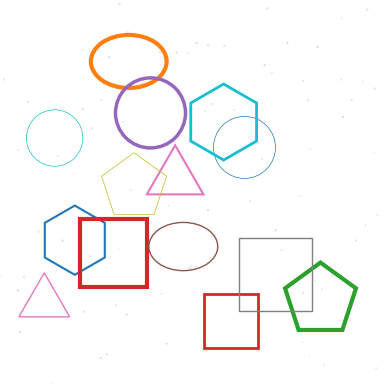[{"shape": "circle", "thickness": 0.5, "radius": 0.4, "center": [0.635, 0.617]}, {"shape": "hexagon", "thickness": 1.5, "radius": 0.45, "center": [0.194, 0.376]}, {"shape": "oval", "thickness": 3, "radius": 0.49, "center": [0.334, 0.84]}, {"shape": "pentagon", "thickness": 3, "radius": 0.48, "center": [0.832, 0.221]}, {"shape": "square", "thickness": 2, "radius": 0.35, "center": [0.6, 0.166]}, {"shape": "square", "thickness": 3, "radius": 0.44, "center": [0.294, 0.343]}, {"shape": "circle", "thickness": 2.5, "radius": 0.45, "center": [0.391, 0.707]}, {"shape": "oval", "thickness": 1, "radius": 0.45, "center": [0.476, 0.36]}, {"shape": "triangle", "thickness": 1.5, "radius": 0.42, "center": [0.455, 0.538]}, {"shape": "triangle", "thickness": 1, "radius": 0.38, "center": [0.115, 0.215]}, {"shape": "square", "thickness": 1, "radius": 0.47, "center": [0.716, 0.287]}, {"shape": "pentagon", "thickness": 0.5, "radius": 0.44, "center": [0.348, 0.515]}, {"shape": "hexagon", "thickness": 2, "radius": 0.49, "center": [0.581, 0.683]}, {"shape": "circle", "thickness": 0.5, "radius": 0.37, "center": [0.142, 0.641]}]